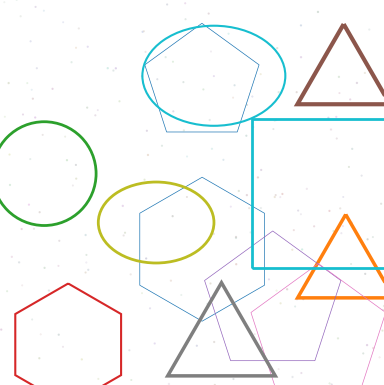[{"shape": "pentagon", "thickness": 0.5, "radius": 0.78, "center": [0.524, 0.783]}, {"shape": "hexagon", "thickness": 0.5, "radius": 0.93, "center": [0.525, 0.353]}, {"shape": "triangle", "thickness": 2.5, "radius": 0.72, "center": [0.898, 0.299]}, {"shape": "circle", "thickness": 2, "radius": 0.67, "center": [0.115, 0.549]}, {"shape": "hexagon", "thickness": 1.5, "radius": 0.79, "center": [0.177, 0.105]}, {"shape": "pentagon", "thickness": 0.5, "radius": 0.93, "center": [0.708, 0.214]}, {"shape": "triangle", "thickness": 3, "radius": 0.69, "center": [0.893, 0.799]}, {"shape": "pentagon", "thickness": 0.5, "radius": 0.92, "center": [0.827, 0.131]}, {"shape": "triangle", "thickness": 2.5, "radius": 0.81, "center": [0.575, 0.104]}, {"shape": "oval", "thickness": 2, "radius": 0.75, "center": [0.406, 0.422]}, {"shape": "square", "thickness": 2, "radius": 0.97, "center": [0.85, 0.498]}, {"shape": "oval", "thickness": 1.5, "radius": 0.93, "center": [0.555, 0.803]}]